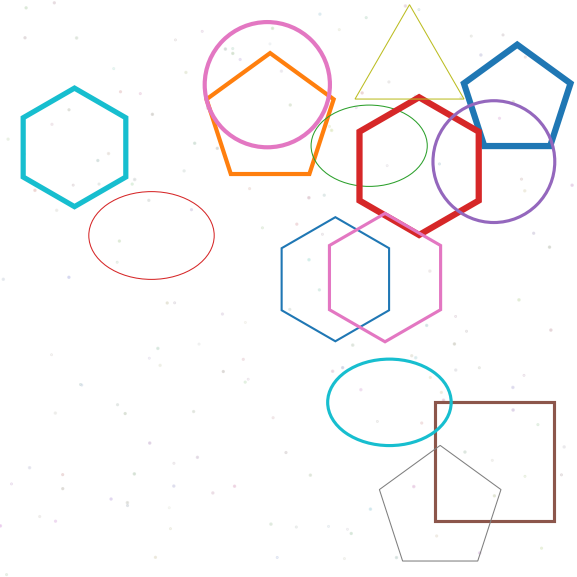[{"shape": "pentagon", "thickness": 3, "radius": 0.49, "center": [0.896, 0.825]}, {"shape": "hexagon", "thickness": 1, "radius": 0.54, "center": [0.581, 0.516]}, {"shape": "pentagon", "thickness": 2, "radius": 0.58, "center": [0.468, 0.791]}, {"shape": "oval", "thickness": 0.5, "radius": 0.5, "center": [0.639, 0.747]}, {"shape": "hexagon", "thickness": 3, "radius": 0.6, "center": [0.726, 0.711]}, {"shape": "oval", "thickness": 0.5, "radius": 0.54, "center": [0.262, 0.591]}, {"shape": "circle", "thickness": 1.5, "radius": 0.53, "center": [0.855, 0.719]}, {"shape": "square", "thickness": 1.5, "radius": 0.52, "center": [0.856, 0.201]}, {"shape": "circle", "thickness": 2, "radius": 0.54, "center": [0.463, 0.852]}, {"shape": "hexagon", "thickness": 1.5, "radius": 0.56, "center": [0.667, 0.518]}, {"shape": "pentagon", "thickness": 0.5, "radius": 0.55, "center": [0.762, 0.117]}, {"shape": "triangle", "thickness": 0.5, "radius": 0.54, "center": [0.709, 0.882]}, {"shape": "hexagon", "thickness": 2.5, "radius": 0.51, "center": [0.129, 0.744]}, {"shape": "oval", "thickness": 1.5, "radius": 0.53, "center": [0.674, 0.302]}]